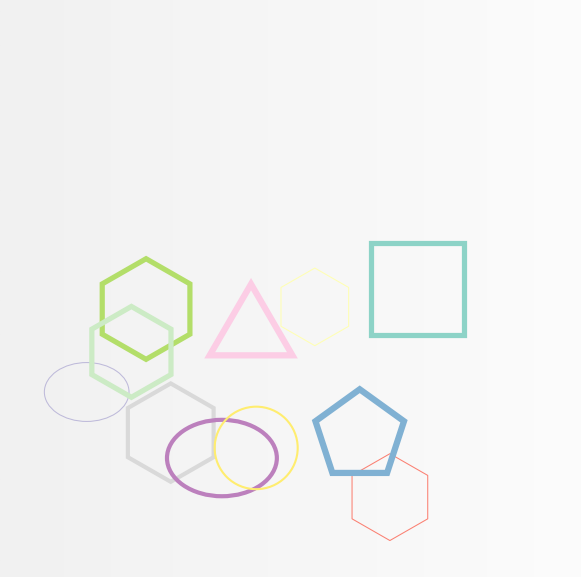[{"shape": "square", "thickness": 2.5, "radius": 0.4, "center": [0.719, 0.499]}, {"shape": "hexagon", "thickness": 0.5, "radius": 0.34, "center": [0.542, 0.468]}, {"shape": "oval", "thickness": 0.5, "radius": 0.36, "center": [0.149, 0.32]}, {"shape": "hexagon", "thickness": 0.5, "radius": 0.38, "center": [0.671, 0.138]}, {"shape": "pentagon", "thickness": 3, "radius": 0.4, "center": [0.619, 0.245]}, {"shape": "hexagon", "thickness": 2.5, "radius": 0.44, "center": [0.251, 0.464]}, {"shape": "triangle", "thickness": 3, "radius": 0.41, "center": [0.432, 0.425]}, {"shape": "hexagon", "thickness": 2, "radius": 0.43, "center": [0.294, 0.25]}, {"shape": "oval", "thickness": 2, "radius": 0.47, "center": [0.382, 0.206]}, {"shape": "hexagon", "thickness": 2.5, "radius": 0.39, "center": [0.226, 0.39]}, {"shape": "circle", "thickness": 1, "radius": 0.36, "center": [0.441, 0.224]}]